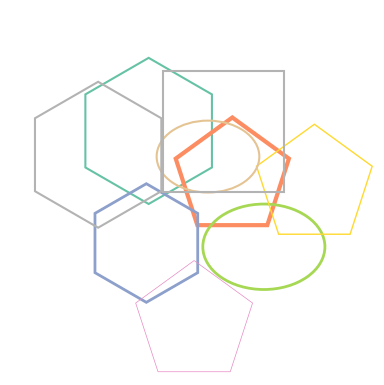[{"shape": "hexagon", "thickness": 1.5, "radius": 0.95, "center": [0.386, 0.66]}, {"shape": "pentagon", "thickness": 3, "radius": 0.77, "center": [0.603, 0.54]}, {"shape": "hexagon", "thickness": 2, "radius": 0.77, "center": [0.38, 0.369]}, {"shape": "pentagon", "thickness": 0.5, "radius": 0.8, "center": [0.504, 0.164]}, {"shape": "oval", "thickness": 2, "radius": 0.79, "center": [0.685, 0.359]}, {"shape": "pentagon", "thickness": 1, "radius": 0.79, "center": [0.817, 0.519]}, {"shape": "oval", "thickness": 1.5, "radius": 0.67, "center": [0.54, 0.593]}, {"shape": "square", "thickness": 1.5, "radius": 0.79, "center": [0.581, 0.659]}, {"shape": "hexagon", "thickness": 1.5, "radius": 0.95, "center": [0.255, 0.598]}]